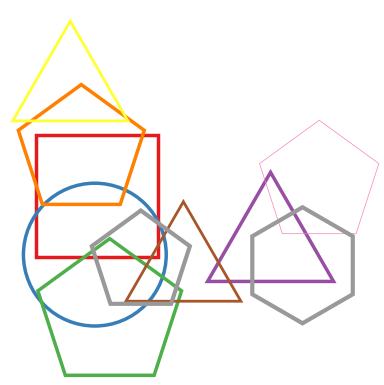[{"shape": "square", "thickness": 2.5, "radius": 0.79, "center": [0.251, 0.492]}, {"shape": "circle", "thickness": 2.5, "radius": 0.93, "center": [0.246, 0.339]}, {"shape": "pentagon", "thickness": 2.5, "radius": 0.98, "center": [0.285, 0.184]}, {"shape": "triangle", "thickness": 2.5, "radius": 0.94, "center": [0.703, 0.363]}, {"shape": "pentagon", "thickness": 2.5, "radius": 0.86, "center": [0.211, 0.608]}, {"shape": "triangle", "thickness": 2, "radius": 0.86, "center": [0.183, 0.772]}, {"shape": "triangle", "thickness": 2, "radius": 0.86, "center": [0.476, 0.304]}, {"shape": "pentagon", "thickness": 0.5, "radius": 0.81, "center": [0.829, 0.525]}, {"shape": "hexagon", "thickness": 3, "radius": 0.75, "center": [0.786, 0.311]}, {"shape": "pentagon", "thickness": 3, "radius": 0.67, "center": [0.366, 0.319]}]